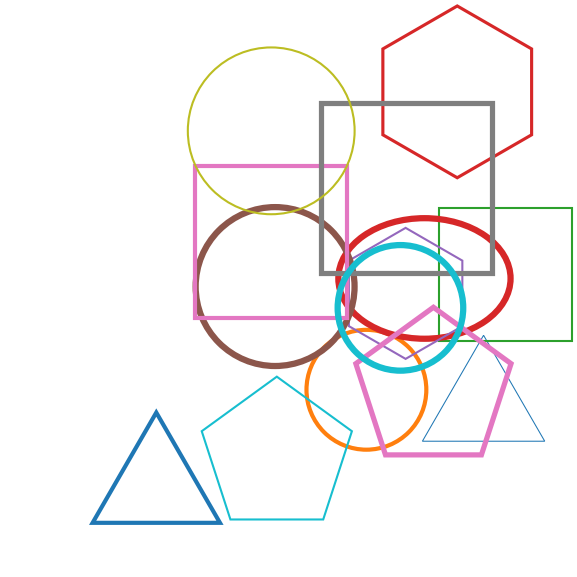[{"shape": "triangle", "thickness": 0.5, "radius": 0.61, "center": [0.837, 0.296]}, {"shape": "triangle", "thickness": 2, "radius": 0.64, "center": [0.271, 0.157]}, {"shape": "circle", "thickness": 2, "radius": 0.52, "center": [0.634, 0.324]}, {"shape": "square", "thickness": 1, "radius": 0.57, "center": [0.875, 0.524]}, {"shape": "hexagon", "thickness": 1.5, "radius": 0.74, "center": [0.792, 0.84]}, {"shape": "oval", "thickness": 3, "radius": 0.75, "center": [0.735, 0.517]}, {"shape": "hexagon", "thickness": 1, "radius": 0.57, "center": [0.702, 0.491]}, {"shape": "circle", "thickness": 3, "radius": 0.69, "center": [0.476, 0.503]}, {"shape": "pentagon", "thickness": 2.5, "radius": 0.71, "center": [0.751, 0.326]}, {"shape": "square", "thickness": 2, "radius": 0.66, "center": [0.47, 0.58]}, {"shape": "square", "thickness": 2.5, "radius": 0.74, "center": [0.704, 0.674]}, {"shape": "circle", "thickness": 1, "radius": 0.72, "center": [0.47, 0.773]}, {"shape": "pentagon", "thickness": 1, "radius": 0.68, "center": [0.479, 0.21]}, {"shape": "circle", "thickness": 3, "radius": 0.54, "center": [0.693, 0.466]}]